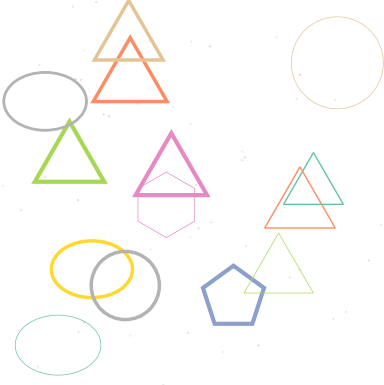[{"shape": "triangle", "thickness": 1, "radius": 0.45, "center": [0.814, 0.514]}, {"shape": "oval", "thickness": 0.5, "radius": 0.56, "center": [0.151, 0.104]}, {"shape": "triangle", "thickness": 1, "radius": 0.53, "center": [0.779, 0.461]}, {"shape": "triangle", "thickness": 2.5, "radius": 0.55, "center": [0.338, 0.792]}, {"shape": "pentagon", "thickness": 3, "radius": 0.42, "center": [0.606, 0.226]}, {"shape": "triangle", "thickness": 3, "radius": 0.54, "center": [0.445, 0.547]}, {"shape": "hexagon", "thickness": 0.5, "radius": 0.43, "center": [0.432, 0.468]}, {"shape": "triangle", "thickness": 0.5, "radius": 0.52, "center": [0.724, 0.291]}, {"shape": "triangle", "thickness": 3, "radius": 0.52, "center": [0.181, 0.58]}, {"shape": "oval", "thickness": 2.5, "radius": 0.53, "center": [0.239, 0.301]}, {"shape": "circle", "thickness": 0.5, "radius": 0.6, "center": [0.876, 0.837]}, {"shape": "triangle", "thickness": 2.5, "radius": 0.51, "center": [0.334, 0.896]}, {"shape": "oval", "thickness": 2, "radius": 0.54, "center": [0.117, 0.737]}, {"shape": "circle", "thickness": 2.5, "radius": 0.44, "center": [0.325, 0.258]}]